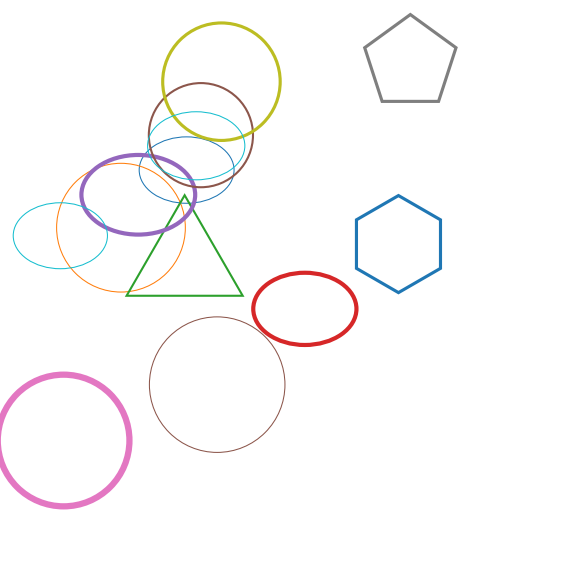[{"shape": "hexagon", "thickness": 1.5, "radius": 0.42, "center": [0.69, 0.576]}, {"shape": "oval", "thickness": 0.5, "radius": 0.41, "center": [0.323, 0.705]}, {"shape": "circle", "thickness": 0.5, "radius": 0.56, "center": [0.209, 0.605]}, {"shape": "triangle", "thickness": 1, "radius": 0.58, "center": [0.32, 0.545]}, {"shape": "oval", "thickness": 2, "radius": 0.45, "center": [0.528, 0.464]}, {"shape": "oval", "thickness": 2, "radius": 0.49, "center": [0.239, 0.662]}, {"shape": "circle", "thickness": 0.5, "radius": 0.59, "center": [0.376, 0.333]}, {"shape": "circle", "thickness": 1, "radius": 0.45, "center": [0.348, 0.765]}, {"shape": "circle", "thickness": 3, "radius": 0.57, "center": [0.11, 0.236]}, {"shape": "pentagon", "thickness": 1.5, "radius": 0.42, "center": [0.711, 0.891]}, {"shape": "circle", "thickness": 1.5, "radius": 0.51, "center": [0.383, 0.858]}, {"shape": "oval", "thickness": 0.5, "radius": 0.42, "center": [0.34, 0.747]}, {"shape": "oval", "thickness": 0.5, "radius": 0.41, "center": [0.104, 0.591]}]